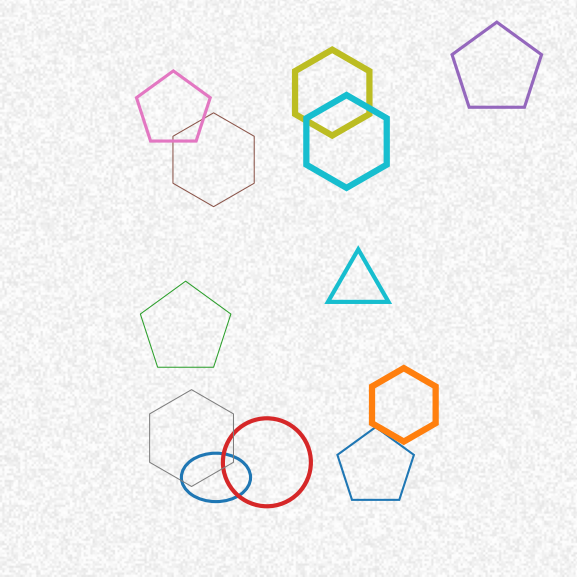[{"shape": "pentagon", "thickness": 1, "radius": 0.35, "center": [0.65, 0.19]}, {"shape": "oval", "thickness": 1.5, "radius": 0.3, "center": [0.374, 0.172]}, {"shape": "hexagon", "thickness": 3, "radius": 0.32, "center": [0.699, 0.298]}, {"shape": "pentagon", "thickness": 0.5, "radius": 0.41, "center": [0.321, 0.43]}, {"shape": "circle", "thickness": 2, "radius": 0.38, "center": [0.462, 0.199]}, {"shape": "pentagon", "thickness": 1.5, "radius": 0.41, "center": [0.86, 0.879]}, {"shape": "hexagon", "thickness": 0.5, "radius": 0.41, "center": [0.37, 0.723]}, {"shape": "pentagon", "thickness": 1.5, "radius": 0.34, "center": [0.3, 0.809]}, {"shape": "hexagon", "thickness": 0.5, "radius": 0.42, "center": [0.332, 0.241]}, {"shape": "hexagon", "thickness": 3, "radius": 0.37, "center": [0.575, 0.839]}, {"shape": "hexagon", "thickness": 3, "radius": 0.4, "center": [0.6, 0.754]}, {"shape": "triangle", "thickness": 2, "radius": 0.3, "center": [0.62, 0.507]}]